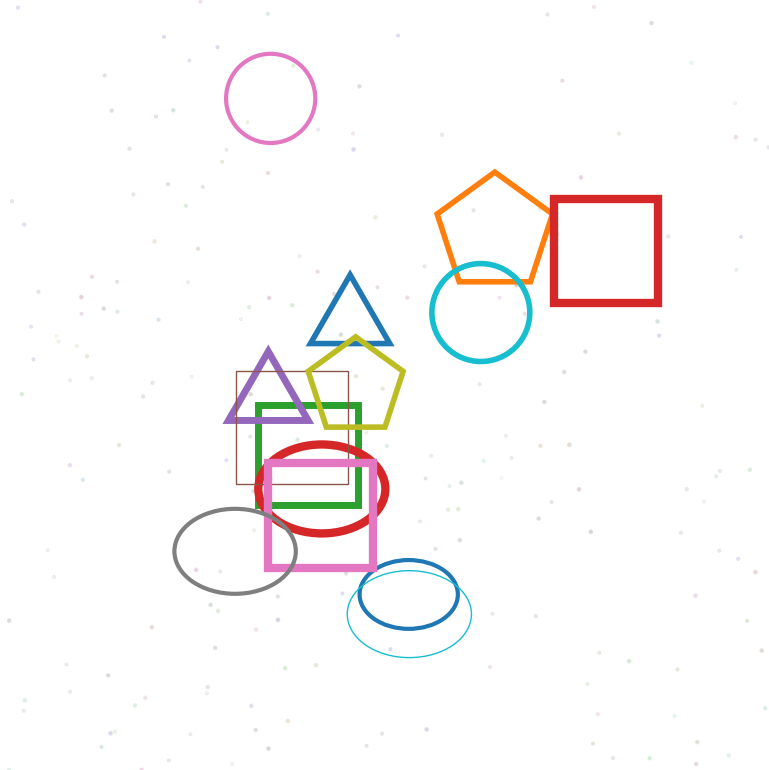[{"shape": "triangle", "thickness": 2, "radius": 0.3, "center": [0.455, 0.584]}, {"shape": "oval", "thickness": 1.5, "radius": 0.32, "center": [0.531, 0.228]}, {"shape": "pentagon", "thickness": 2, "radius": 0.39, "center": [0.643, 0.698]}, {"shape": "square", "thickness": 2.5, "radius": 0.32, "center": [0.4, 0.41]}, {"shape": "oval", "thickness": 3, "radius": 0.41, "center": [0.418, 0.365]}, {"shape": "square", "thickness": 3, "radius": 0.34, "center": [0.787, 0.674]}, {"shape": "triangle", "thickness": 2.5, "radius": 0.3, "center": [0.348, 0.484]}, {"shape": "square", "thickness": 0.5, "radius": 0.37, "center": [0.379, 0.445]}, {"shape": "square", "thickness": 3, "radius": 0.34, "center": [0.417, 0.331]}, {"shape": "circle", "thickness": 1.5, "radius": 0.29, "center": [0.352, 0.872]}, {"shape": "oval", "thickness": 1.5, "radius": 0.39, "center": [0.305, 0.284]}, {"shape": "pentagon", "thickness": 2, "radius": 0.32, "center": [0.462, 0.498]}, {"shape": "circle", "thickness": 2, "radius": 0.32, "center": [0.624, 0.594]}, {"shape": "oval", "thickness": 0.5, "radius": 0.4, "center": [0.532, 0.202]}]